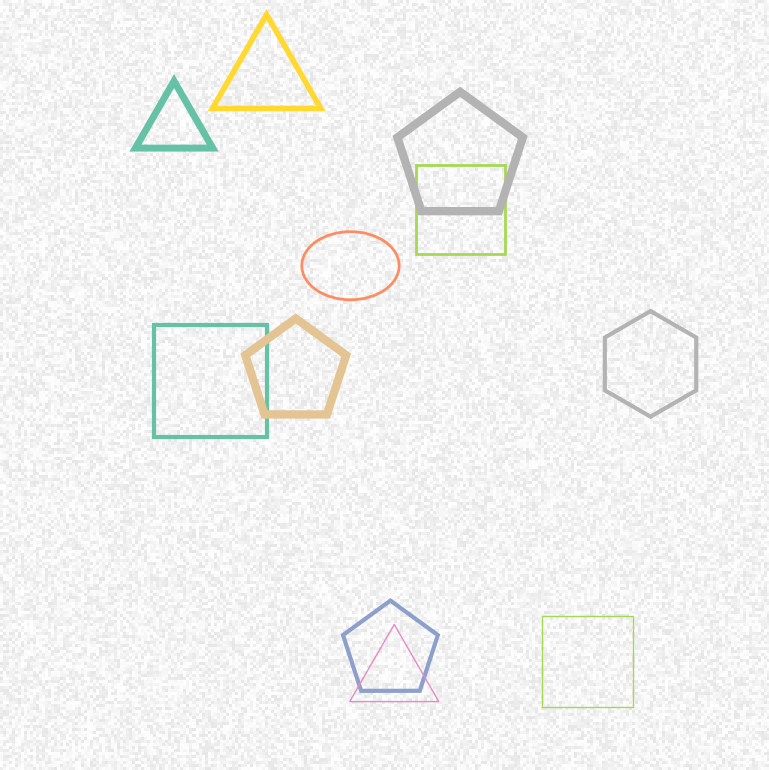[{"shape": "square", "thickness": 1.5, "radius": 0.36, "center": [0.273, 0.505]}, {"shape": "triangle", "thickness": 2.5, "radius": 0.29, "center": [0.226, 0.837]}, {"shape": "oval", "thickness": 1, "radius": 0.32, "center": [0.455, 0.655]}, {"shape": "pentagon", "thickness": 1.5, "radius": 0.32, "center": [0.507, 0.155]}, {"shape": "triangle", "thickness": 0.5, "radius": 0.33, "center": [0.512, 0.122]}, {"shape": "square", "thickness": 1, "radius": 0.29, "center": [0.598, 0.728]}, {"shape": "square", "thickness": 0.5, "radius": 0.3, "center": [0.764, 0.141]}, {"shape": "triangle", "thickness": 2, "radius": 0.41, "center": [0.346, 0.9]}, {"shape": "pentagon", "thickness": 3, "radius": 0.34, "center": [0.384, 0.517]}, {"shape": "pentagon", "thickness": 3, "radius": 0.43, "center": [0.598, 0.795]}, {"shape": "hexagon", "thickness": 1.5, "radius": 0.34, "center": [0.845, 0.527]}]